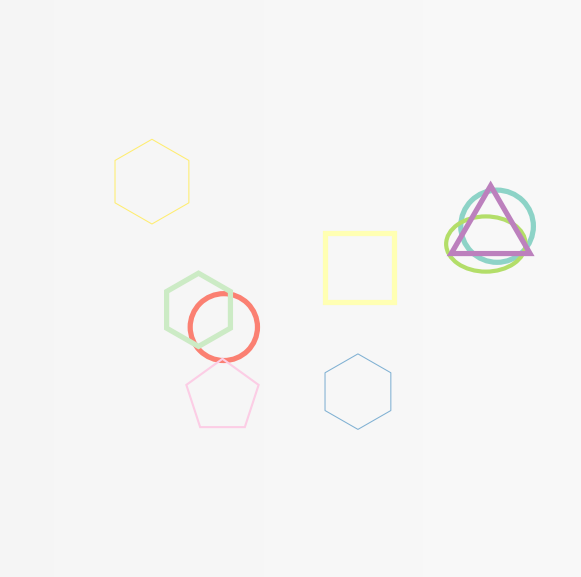[{"shape": "circle", "thickness": 2.5, "radius": 0.31, "center": [0.855, 0.607]}, {"shape": "square", "thickness": 2.5, "radius": 0.3, "center": [0.619, 0.536]}, {"shape": "circle", "thickness": 2.5, "radius": 0.29, "center": [0.385, 0.433]}, {"shape": "hexagon", "thickness": 0.5, "radius": 0.33, "center": [0.616, 0.321]}, {"shape": "oval", "thickness": 2, "radius": 0.34, "center": [0.836, 0.577]}, {"shape": "pentagon", "thickness": 1, "radius": 0.33, "center": [0.383, 0.312]}, {"shape": "triangle", "thickness": 2.5, "radius": 0.39, "center": [0.844, 0.599]}, {"shape": "hexagon", "thickness": 2.5, "radius": 0.32, "center": [0.342, 0.463]}, {"shape": "hexagon", "thickness": 0.5, "radius": 0.37, "center": [0.261, 0.685]}]